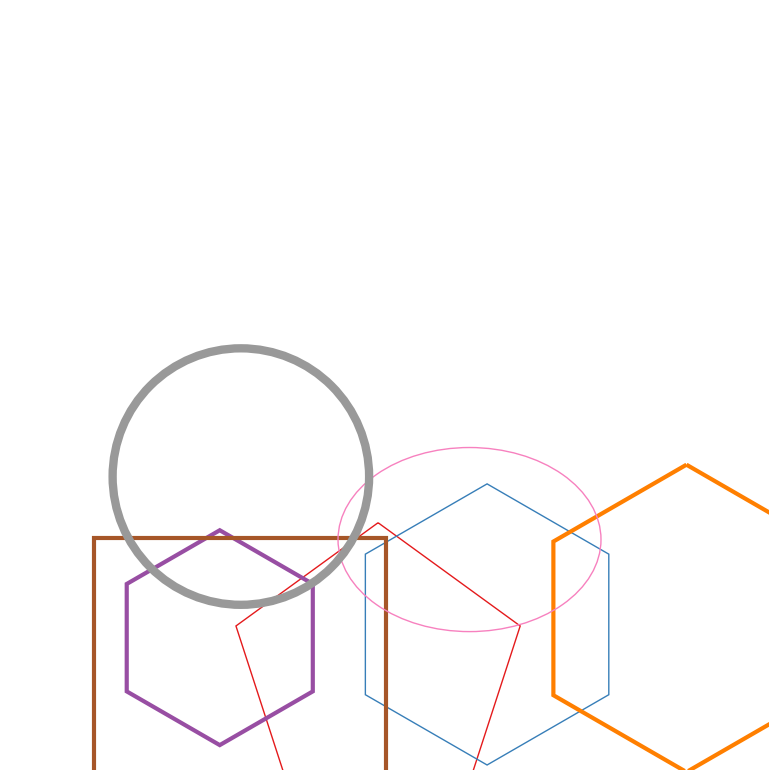[{"shape": "pentagon", "thickness": 0.5, "radius": 0.97, "center": [0.491, 0.127]}, {"shape": "hexagon", "thickness": 0.5, "radius": 0.91, "center": [0.633, 0.189]}, {"shape": "hexagon", "thickness": 1.5, "radius": 0.7, "center": [0.285, 0.172]}, {"shape": "hexagon", "thickness": 1.5, "radius": 1.0, "center": [0.892, 0.197]}, {"shape": "square", "thickness": 1.5, "radius": 0.95, "center": [0.311, 0.111]}, {"shape": "oval", "thickness": 0.5, "radius": 0.85, "center": [0.61, 0.299]}, {"shape": "circle", "thickness": 3, "radius": 0.83, "center": [0.313, 0.381]}]